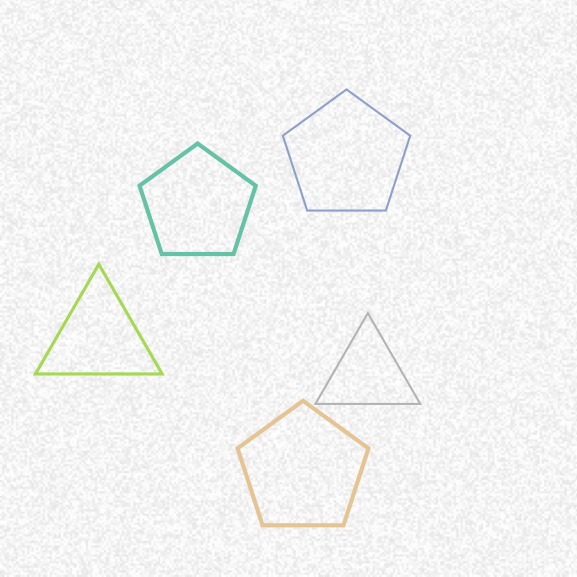[{"shape": "pentagon", "thickness": 2, "radius": 0.53, "center": [0.342, 0.645]}, {"shape": "pentagon", "thickness": 1, "radius": 0.58, "center": [0.6, 0.728]}, {"shape": "triangle", "thickness": 1.5, "radius": 0.63, "center": [0.171, 0.415]}, {"shape": "pentagon", "thickness": 2, "radius": 0.6, "center": [0.525, 0.186]}, {"shape": "triangle", "thickness": 1, "radius": 0.52, "center": [0.637, 0.352]}]